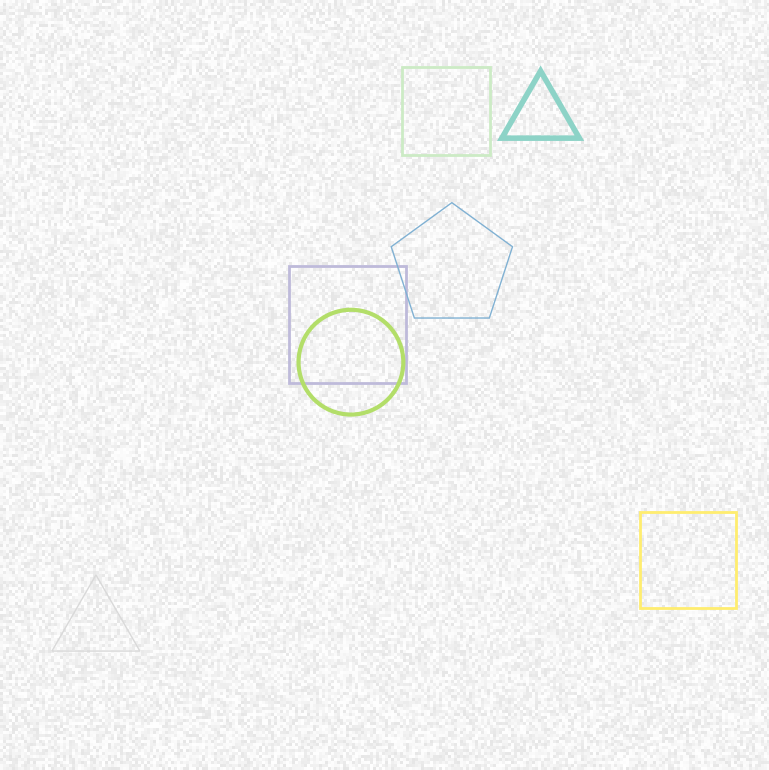[{"shape": "triangle", "thickness": 2, "radius": 0.29, "center": [0.702, 0.85]}, {"shape": "square", "thickness": 1, "radius": 0.38, "center": [0.451, 0.578]}, {"shape": "pentagon", "thickness": 0.5, "radius": 0.41, "center": [0.587, 0.654]}, {"shape": "circle", "thickness": 1.5, "radius": 0.34, "center": [0.456, 0.53]}, {"shape": "triangle", "thickness": 0.5, "radius": 0.33, "center": [0.125, 0.187]}, {"shape": "square", "thickness": 1, "radius": 0.29, "center": [0.579, 0.856]}, {"shape": "square", "thickness": 1, "radius": 0.31, "center": [0.894, 0.272]}]